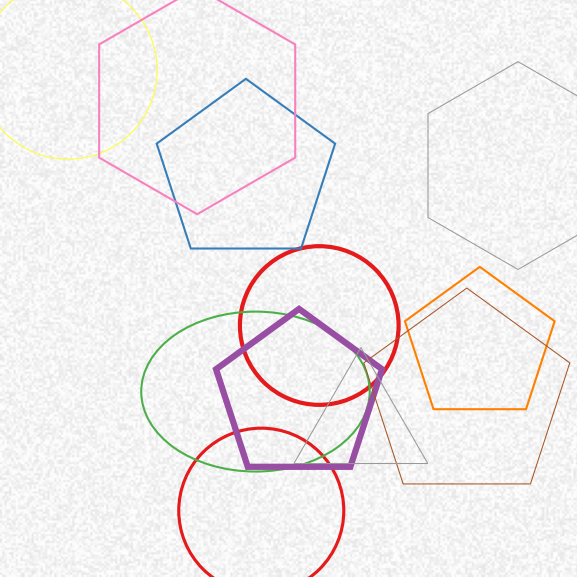[{"shape": "circle", "thickness": 2, "radius": 0.69, "center": [0.553, 0.435]}, {"shape": "circle", "thickness": 1.5, "radius": 0.71, "center": [0.452, 0.115]}, {"shape": "pentagon", "thickness": 1, "radius": 0.81, "center": [0.426, 0.7]}, {"shape": "oval", "thickness": 1, "radius": 0.99, "center": [0.442, 0.321]}, {"shape": "pentagon", "thickness": 3, "radius": 0.76, "center": [0.518, 0.313]}, {"shape": "pentagon", "thickness": 1, "radius": 0.68, "center": [0.831, 0.401]}, {"shape": "circle", "thickness": 0.5, "radius": 0.77, "center": [0.118, 0.878]}, {"shape": "pentagon", "thickness": 0.5, "radius": 0.94, "center": [0.808, 0.313]}, {"shape": "hexagon", "thickness": 1, "radius": 0.98, "center": [0.341, 0.824]}, {"shape": "hexagon", "thickness": 0.5, "radius": 0.9, "center": [0.897, 0.712]}, {"shape": "triangle", "thickness": 0.5, "radius": 0.67, "center": [0.625, 0.263]}]